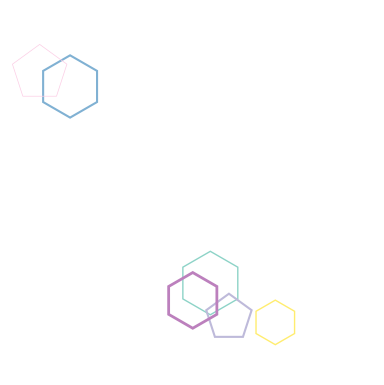[{"shape": "hexagon", "thickness": 1, "radius": 0.41, "center": [0.546, 0.265]}, {"shape": "pentagon", "thickness": 1.5, "radius": 0.31, "center": [0.595, 0.175]}, {"shape": "hexagon", "thickness": 1.5, "radius": 0.4, "center": [0.182, 0.775]}, {"shape": "pentagon", "thickness": 0.5, "radius": 0.37, "center": [0.103, 0.81]}, {"shape": "hexagon", "thickness": 2, "radius": 0.36, "center": [0.501, 0.22]}, {"shape": "hexagon", "thickness": 1, "radius": 0.29, "center": [0.715, 0.163]}]